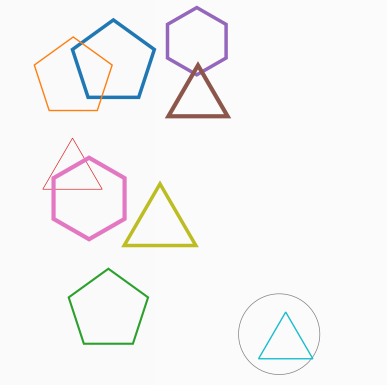[{"shape": "pentagon", "thickness": 2.5, "radius": 0.56, "center": [0.293, 0.837]}, {"shape": "pentagon", "thickness": 1, "radius": 0.53, "center": [0.189, 0.798]}, {"shape": "pentagon", "thickness": 1.5, "radius": 0.54, "center": [0.28, 0.194]}, {"shape": "triangle", "thickness": 0.5, "radius": 0.44, "center": [0.187, 0.553]}, {"shape": "hexagon", "thickness": 2.5, "radius": 0.44, "center": [0.508, 0.893]}, {"shape": "triangle", "thickness": 3, "radius": 0.44, "center": [0.511, 0.742]}, {"shape": "hexagon", "thickness": 3, "radius": 0.53, "center": [0.23, 0.484]}, {"shape": "circle", "thickness": 0.5, "radius": 0.52, "center": [0.72, 0.132]}, {"shape": "triangle", "thickness": 2.5, "radius": 0.53, "center": [0.413, 0.416]}, {"shape": "triangle", "thickness": 1, "radius": 0.4, "center": [0.737, 0.109]}]